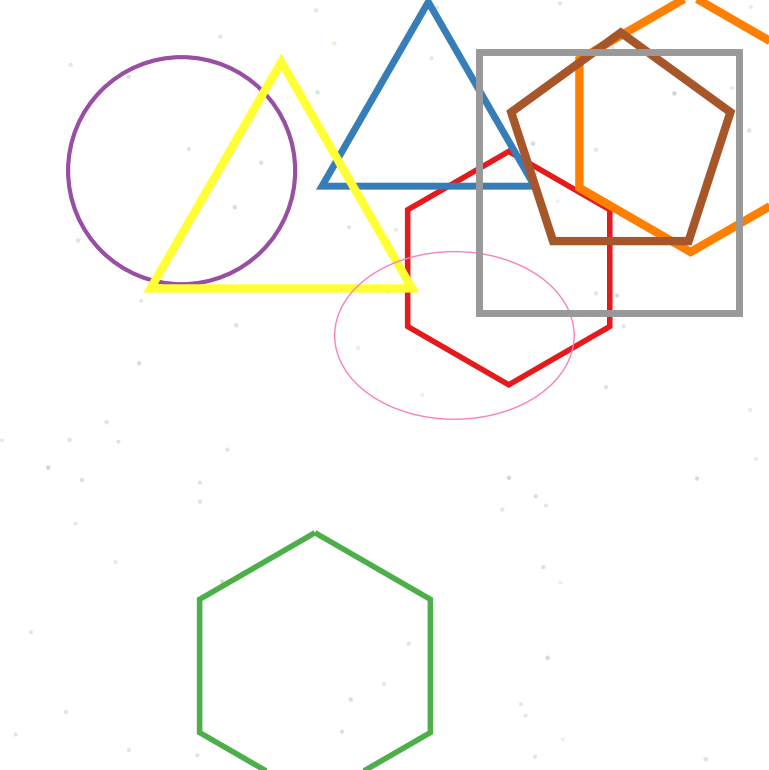[{"shape": "hexagon", "thickness": 2, "radius": 0.76, "center": [0.661, 0.652]}, {"shape": "triangle", "thickness": 2.5, "radius": 0.8, "center": [0.556, 0.838]}, {"shape": "hexagon", "thickness": 2, "radius": 0.87, "center": [0.409, 0.135]}, {"shape": "circle", "thickness": 1.5, "radius": 0.74, "center": [0.236, 0.778]}, {"shape": "hexagon", "thickness": 3, "radius": 0.83, "center": [0.897, 0.839]}, {"shape": "triangle", "thickness": 3, "radius": 0.98, "center": [0.365, 0.723]}, {"shape": "pentagon", "thickness": 3, "radius": 0.75, "center": [0.806, 0.808]}, {"shape": "oval", "thickness": 0.5, "radius": 0.78, "center": [0.59, 0.564]}, {"shape": "square", "thickness": 2.5, "radius": 0.85, "center": [0.791, 0.763]}]